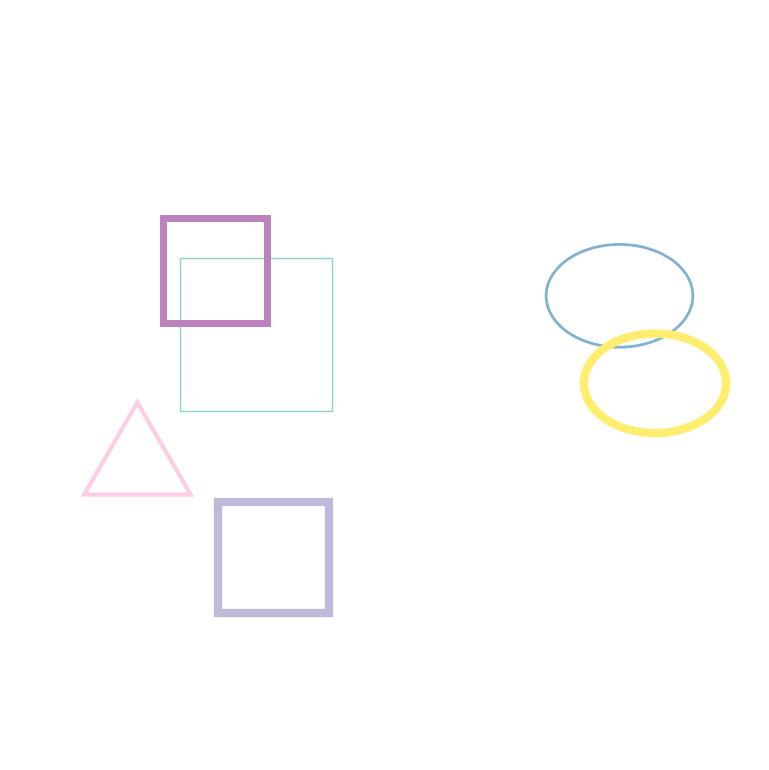[{"shape": "square", "thickness": 0.5, "radius": 0.49, "center": [0.333, 0.566]}, {"shape": "square", "thickness": 3, "radius": 0.36, "center": [0.355, 0.276]}, {"shape": "oval", "thickness": 1, "radius": 0.48, "center": [0.805, 0.616]}, {"shape": "triangle", "thickness": 1.5, "radius": 0.4, "center": [0.178, 0.398]}, {"shape": "square", "thickness": 2.5, "radius": 0.34, "center": [0.279, 0.649]}, {"shape": "oval", "thickness": 3, "radius": 0.46, "center": [0.851, 0.502]}]